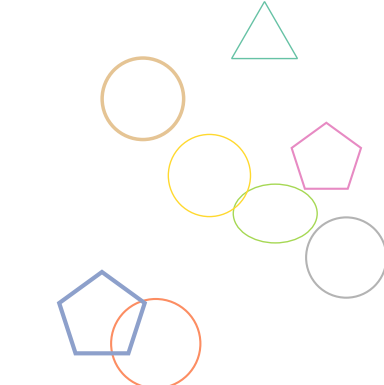[{"shape": "triangle", "thickness": 1, "radius": 0.49, "center": [0.687, 0.897]}, {"shape": "circle", "thickness": 1.5, "radius": 0.58, "center": [0.405, 0.107]}, {"shape": "pentagon", "thickness": 3, "radius": 0.58, "center": [0.265, 0.177]}, {"shape": "pentagon", "thickness": 1.5, "radius": 0.47, "center": [0.848, 0.586]}, {"shape": "oval", "thickness": 1, "radius": 0.55, "center": [0.715, 0.445]}, {"shape": "circle", "thickness": 1, "radius": 0.53, "center": [0.544, 0.544]}, {"shape": "circle", "thickness": 2.5, "radius": 0.53, "center": [0.371, 0.743]}, {"shape": "circle", "thickness": 1.5, "radius": 0.52, "center": [0.899, 0.331]}]